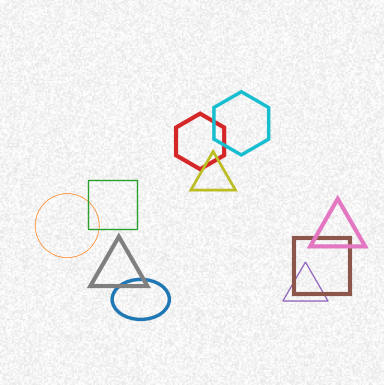[{"shape": "oval", "thickness": 2.5, "radius": 0.37, "center": [0.366, 0.222]}, {"shape": "circle", "thickness": 0.5, "radius": 0.42, "center": [0.175, 0.414]}, {"shape": "square", "thickness": 1, "radius": 0.32, "center": [0.292, 0.469]}, {"shape": "hexagon", "thickness": 3, "radius": 0.36, "center": [0.52, 0.633]}, {"shape": "triangle", "thickness": 1, "radius": 0.34, "center": [0.793, 0.252]}, {"shape": "square", "thickness": 3, "radius": 0.36, "center": [0.836, 0.308]}, {"shape": "triangle", "thickness": 3, "radius": 0.41, "center": [0.877, 0.401]}, {"shape": "triangle", "thickness": 3, "radius": 0.43, "center": [0.309, 0.3]}, {"shape": "triangle", "thickness": 2, "radius": 0.33, "center": [0.554, 0.54]}, {"shape": "hexagon", "thickness": 2.5, "radius": 0.41, "center": [0.627, 0.68]}]